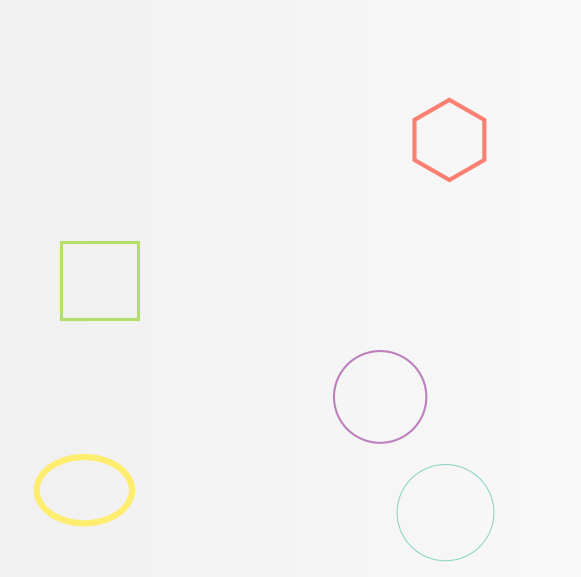[{"shape": "circle", "thickness": 0.5, "radius": 0.42, "center": [0.767, 0.111]}, {"shape": "hexagon", "thickness": 2, "radius": 0.35, "center": [0.773, 0.757]}, {"shape": "square", "thickness": 1.5, "radius": 0.33, "center": [0.171, 0.513]}, {"shape": "circle", "thickness": 1, "radius": 0.4, "center": [0.654, 0.312]}, {"shape": "oval", "thickness": 3, "radius": 0.41, "center": [0.145, 0.15]}]